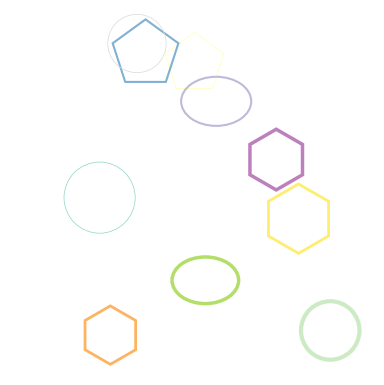[{"shape": "circle", "thickness": 0.5, "radius": 0.46, "center": [0.259, 0.487]}, {"shape": "pentagon", "thickness": 0.5, "radius": 0.4, "center": [0.505, 0.835]}, {"shape": "oval", "thickness": 1.5, "radius": 0.46, "center": [0.562, 0.737]}, {"shape": "pentagon", "thickness": 1.5, "radius": 0.45, "center": [0.378, 0.86]}, {"shape": "hexagon", "thickness": 2, "radius": 0.38, "center": [0.287, 0.13]}, {"shape": "oval", "thickness": 2.5, "radius": 0.43, "center": [0.533, 0.272]}, {"shape": "circle", "thickness": 0.5, "radius": 0.38, "center": [0.356, 0.887]}, {"shape": "hexagon", "thickness": 2.5, "radius": 0.39, "center": [0.717, 0.585]}, {"shape": "circle", "thickness": 3, "radius": 0.38, "center": [0.858, 0.142]}, {"shape": "hexagon", "thickness": 2, "radius": 0.45, "center": [0.775, 0.432]}]